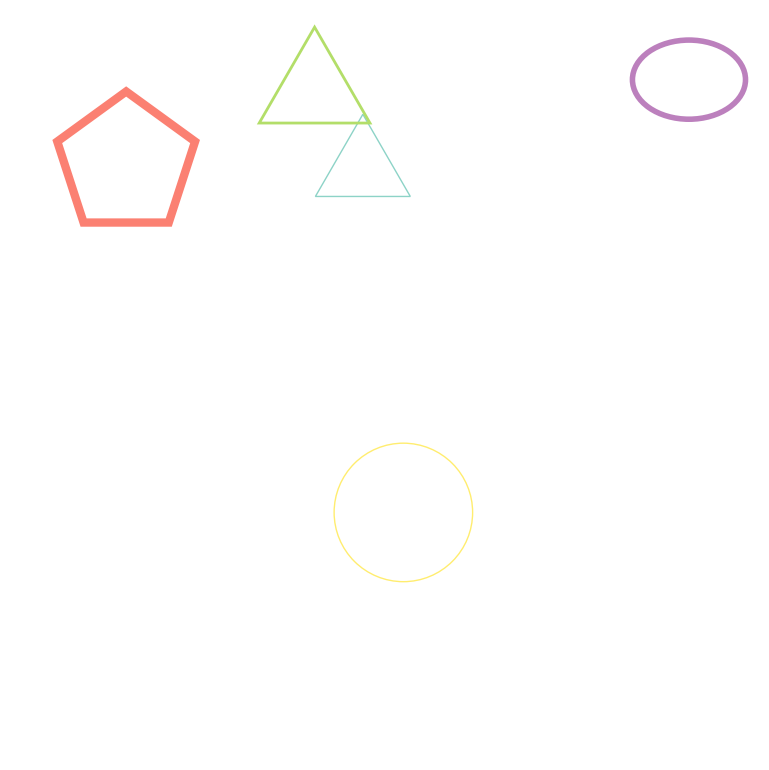[{"shape": "triangle", "thickness": 0.5, "radius": 0.36, "center": [0.471, 0.78]}, {"shape": "pentagon", "thickness": 3, "radius": 0.47, "center": [0.164, 0.787]}, {"shape": "triangle", "thickness": 1, "radius": 0.42, "center": [0.409, 0.882]}, {"shape": "oval", "thickness": 2, "radius": 0.37, "center": [0.895, 0.897]}, {"shape": "circle", "thickness": 0.5, "radius": 0.45, "center": [0.524, 0.335]}]